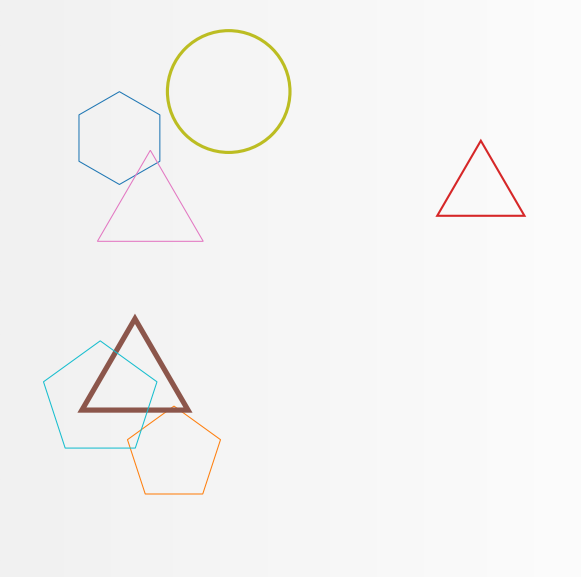[{"shape": "hexagon", "thickness": 0.5, "radius": 0.4, "center": [0.205, 0.76]}, {"shape": "pentagon", "thickness": 0.5, "radius": 0.42, "center": [0.299, 0.212]}, {"shape": "triangle", "thickness": 1, "radius": 0.43, "center": [0.827, 0.669]}, {"shape": "triangle", "thickness": 2.5, "radius": 0.53, "center": [0.232, 0.342]}, {"shape": "triangle", "thickness": 0.5, "radius": 0.53, "center": [0.259, 0.634]}, {"shape": "circle", "thickness": 1.5, "radius": 0.53, "center": [0.393, 0.841]}, {"shape": "pentagon", "thickness": 0.5, "radius": 0.51, "center": [0.172, 0.306]}]